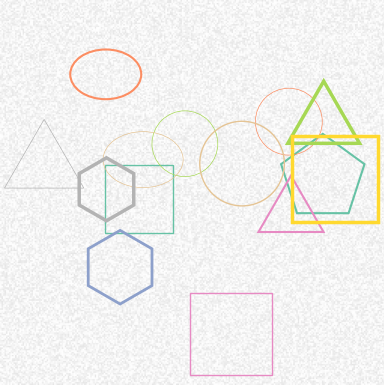[{"shape": "square", "thickness": 1, "radius": 0.44, "center": [0.362, 0.483]}, {"shape": "pentagon", "thickness": 1.5, "radius": 0.57, "center": [0.838, 0.538]}, {"shape": "circle", "thickness": 0.5, "radius": 0.43, "center": [0.75, 0.684]}, {"shape": "oval", "thickness": 1.5, "radius": 0.46, "center": [0.275, 0.807]}, {"shape": "hexagon", "thickness": 2, "radius": 0.48, "center": [0.312, 0.306]}, {"shape": "triangle", "thickness": 1.5, "radius": 0.49, "center": [0.756, 0.446]}, {"shape": "square", "thickness": 1, "radius": 0.53, "center": [0.6, 0.133]}, {"shape": "triangle", "thickness": 2.5, "radius": 0.54, "center": [0.841, 0.682]}, {"shape": "circle", "thickness": 0.5, "radius": 0.43, "center": [0.48, 0.627]}, {"shape": "square", "thickness": 2.5, "radius": 0.56, "center": [0.869, 0.535]}, {"shape": "oval", "thickness": 0.5, "radius": 0.52, "center": [0.372, 0.585]}, {"shape": "circle", "thickness": 1, "radius": 0.55, "center": [0.629, 0.575]}, {"shape": "triangle", "thickness": 0.5, "radius": 0.59, "center": [0.115, 0.571]}, {"shape": "hexagon", "thickness": 2.5, "radius": 0.41, "center": [0.277, 0.508]}]